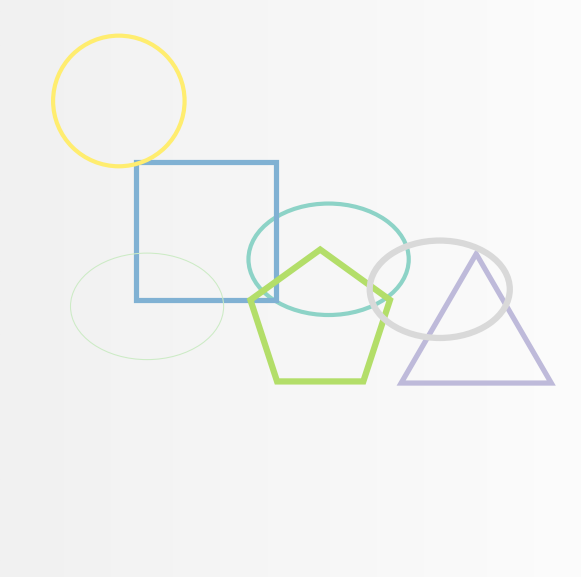[{"shape": "oval", "thickness": 2, "radius": 0.69, "center": [0.565, 0.55]}, {"shape": "triangle", "thickness": 2.5, "radius": 0.75, "center": [0.819, 0.41]}, {"shape": "square", "thickness": 2.5, "radius": 0.6, "center": [0.354, 0.599]}, {"shape": "pentagon", "thickness": 3, "radius": 0.63, "center": [0.551, 0.441]}, {"shape": "oval", "thickness": 3, "radius": 0.6, "center": [0.757, 0.498]}, {"shape": "oval", "thickness": 0.5, "radius": 0.66, "center": [0.253, 0.469]}, {"shape": "circle", "thickness": 2, "radius": 0.57, "center": [0.204, 0.824]}]